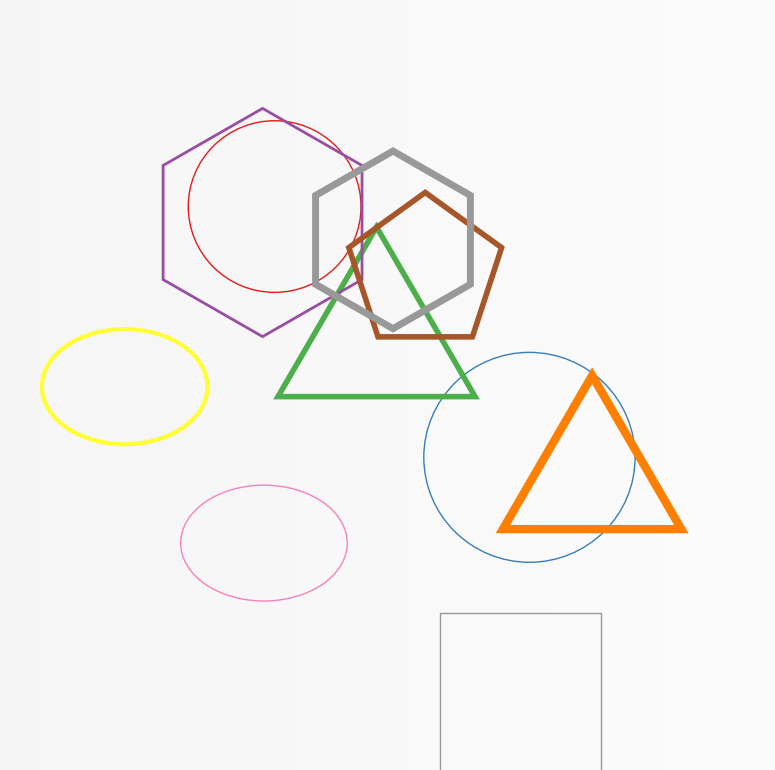[{"shape": "circle", "thickness": 0.5, "radius": 0.56, "center": [0.354, 0.732]}, {"shape": "circle", "thickness": 0.5, "radius": 0.68, "center": [0.683, 0.406]}, {"shape": "triangle", "thickness": 2, "radius": 0.73, "center": [0.486, 0.558]}, {"shape": "hexagon", "thickness": 1, "radius": 0.74, "center": [0.339, 0.711]}, {"shape": "triangle", "thickness": 3, "radius": 0.66, "center": [0.764, 0.379]}, {"shape": "oval", "thickness": 1.5, "radius": 0.53, "center": [0.161, 0.498]}, {"shape": "pentagon", "thickness": 2, "radius": 0.52, "center": [0.549, 0.646]}, {"shape": "oval", "thickness": 0.5, "radius": 0.54, "center": [0.341, 0.295]}, {"shape": "hexagon", "thickness": 2.5, "radius": 0.58, "center": [0.507, 0.689]}, {"shape": "square", "thickness": 0.5, "radius": 0.52, "center": [0.672, 0.1]}]